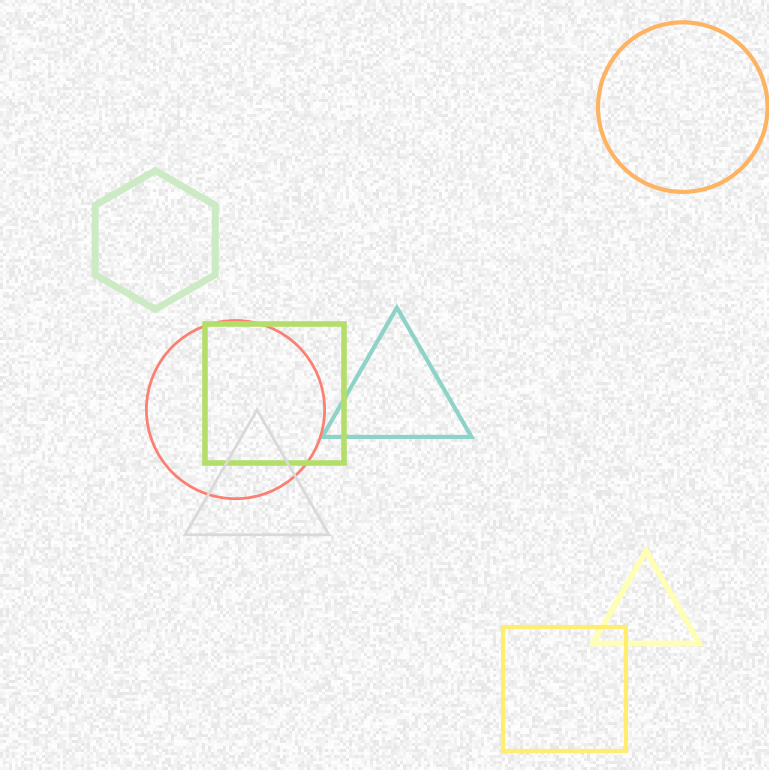[{"shape": "triangle", "thickness": 1.5, "radius": 0.56, "center": [0.515, 0.489]}, {"shape": "triangle", "thickness": 2, "radius": 0.4, "center": [0.839, 0.204]}, {"shape": "circle", "thickness": 1, "radius": 0.58, "center": [0.306, 0.468]}, {"shape": "circle", "thickness": 1.5, "radius": 0.55, "center": [0.887, 0.861]}, {"shape": "square", "thickness": 2, "radius": 0.45, "center": [0.356, 0.489]}, {"shape": "triangle", "thickness": 1, "radius": 0.54, "center": [0.334, 0.359]}, {"shape": "hexagon", "thickness": 2.5, "radius": 0.45, "center": [0.202, 0.688]}, {"shape": "square", "thickness": 1.5, "radius": 0.4, "center": [0.733, 0.105]}]